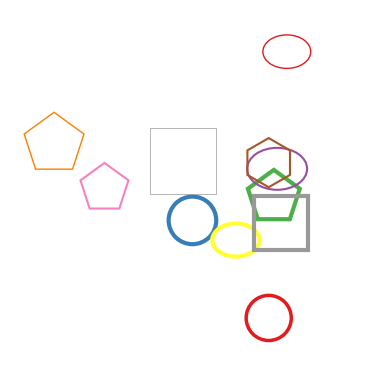[{"shape": "circle", "thickness": 2.5, "radius": 0.29, "center": [0.698, 0.174]}, {"shape": "oval", "thickness": 1, "radius": 0.31, "center": [0.745, 0.866]}, {"shape": "circle", "thickness": 3, "radius": 0.31, "center": [0.5, 0.428]}, {"shape": "pentagon", "thickness": 3, "radius": 0.35, "center": [0.711, 0.488]}, {"shape": "oval", "thickness": 1.5, "radius": 0.39, "center": [0.72, 0.562]}, {"shape": "pentagon", "thickness": 1, "radius": 0.41, "center": [0.14, 0.627]}, {"shape": "oval", "thickness": 3, "radius": 0.31, "center": [0.613, 0.376]}, {"shape": "hexagon", "thickness": 1.5, "radius": 0.32, "center": [0.698, 0.578]}, {"shape": "pentagon", "thickness": 1.5, "radius": 0.33, "center": [0.271, 0.511]}, {"shape": "square", "thickness": 3, "radius": 0.35, "center": [0.729, 0.42]}, {"shape": "square", "thickness": 0.5, "radius": 0.43, "center": [0.476, 0.582]}]